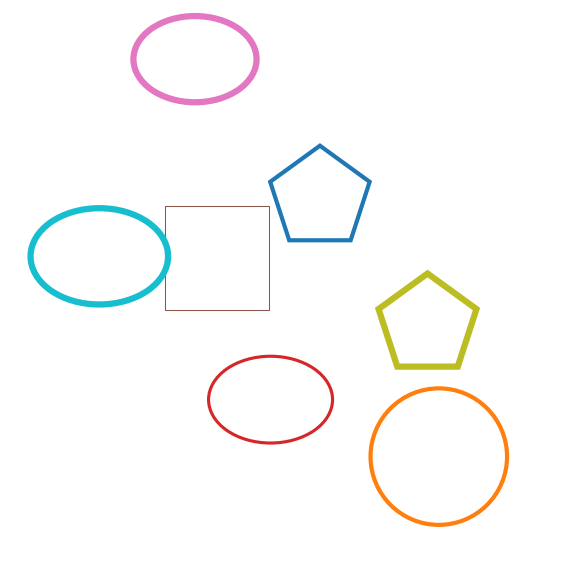[{"shape": "pentagon", "thickness": 2, "radius": 0.45, "center": [0.554, 0.656]}, {"shape": "circle", "thickness": 2, "radius": 0.59, "center": [0.76, 0.208]}, {"shape": "oval", "thickness": 1.5, "radius": 0.54, "center": [0.469, 0.307]}, {"shape": "square", "thickness": 0.5, "radius": 0.45, "center": [0.376, 0.552]}, {"shape": "oval", "thickness": 3, "radius": 0.53, "center": [0.338, 0.897]}, {"shape": "pentagon", "thickness": 3, "radius": 0.45, "center": [0.74, 0.436]}, {"shape": "oval", "thickness": 3, "radius": 0.6, "center": [0.172, 0.555]}]